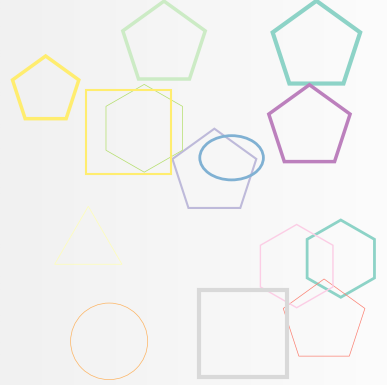[{"shape": "hexagon", "thickness": 2, "radius": 0.5, "center": [0.879, 0.328]}, {"shape": "pentagon", "thickness": 3, "radius": 0.59, "center": [0.817, 0.879]}, {"shape": "triangle", "thickness": 0.5, "radius": 0.5, "center": [0.228, 0.364]}, {"shape": "pentagon", "thickness": 1.5, "radius": 0.57, "center": [0.553, 0.552]}, {"shape": "pentagon", "thickness": 0.5, "radius": 0.55, "center": [0.836, 0.165]}, {"shape": "oval", "thickness": 2, "radius": 0.41, "center": [0.598, 0.59]}, {"shape": "circle", "thickness": 0.5, "radius": 0.5, "center": [0.282, 0.113]}, {"shape": "hexagon", "thickness": 0.5, "radius": 0.57, "center": [0.372, 0.667]}, {"shape": "hexagon", "thickness": 1, "radius": 0.54, "center": [0.766, 0.309]}, {"shape": "square", "thickness": 3, "radius": 0.57, "center": [0.627, 0.134]}, {"shape": "pentagon", "thickness": 2.5, "radius": 0.55, "center": [0.799, 0.67]}, {"shape": "pentagon", "thickness": 2.5, "radius": 0.56, "center": [0.423, 0.885]}, {"shape": "pentagon", "thickness": 2.5, "radius": 0.45, "center": [0.118, 0.765]}, {"shape": "square", "thickness": 1.5, "radius": 0.55, "center": [0.33, 0.657]}]